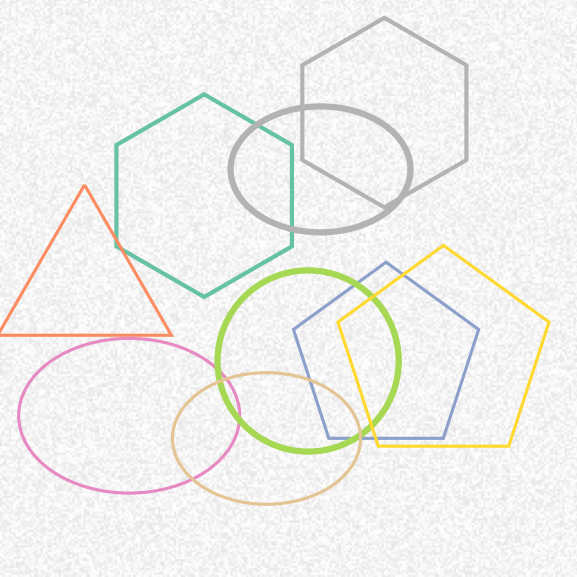[{"shape": "hexagon", "thickness": 2, "radius": 0.88, "center": [0.354, 0.66]}, {"shape": "triangle", "thickness": 1.5, "radius": 0.87, "center": [0.146, 0.505]}, {"shape": "pentagon", "thickness": 1.5, "radius": 0.84, "center": [0.669, 0.377]}, {"shape": "oval", "thickness": 1.5, "radius": 0.96, "center": [0.224, 0.279]}, {"shape": "circle", "thickness": 3, "radius": 0.78, "center": [0.534, 0.374]}, {"shape": "pentagon", "thickness": 1.5, "radius": 0.96, "center": [0.768, 0.382]}, {"shape": "oval", "thickness": 1.5, "radius": 0.81, "center": [0.461, 0.24]}, {"shape": "oval", "thickness": 3, "radius": 0.78, "center": [0.555, 0.706]}, {"shape": "hexagon", "thickness": 2, "radius": 0.82, "center": [0.666, 0.804]}]